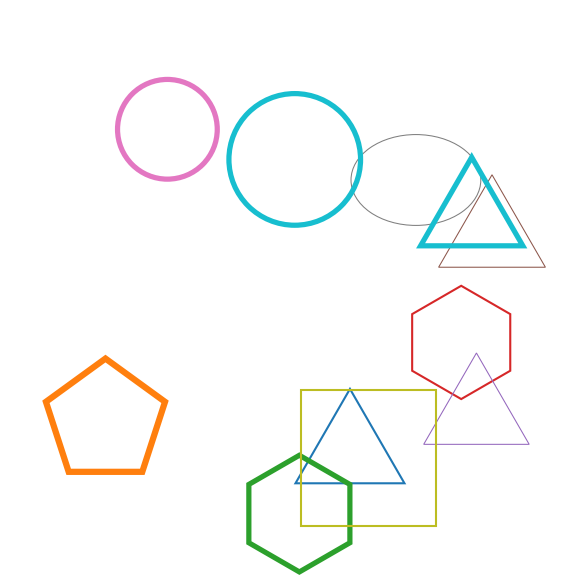[{"shape": "triangle", "thickness": 1, "radius": 0.54, "center": [0.606, 0.217]}, {"shape": "pentagon", "thickness": 3, "radius": 0.54, "center": [0.183, 0.27]}, {"shape": "hexagon", "thickness": 2.5, "radius": 0.51, "center": [0.518, 0.11]}, {"shape": "hexagon", "thickness": 1, "radius": 0.49, "center": [0.799, 0.406]}, {"shape": "triangle", "thickness": 0.5, "radius": 0.53, "center": [0.825, 0.282]}, {"shape": "triangle", "thickness": 0.5, "radius": 0.53, "center": [0.852, 0.59]}, {"shape": "circle", "thickness": 2.5, "radius": 0.43, "center": [0.29, 0.775]}, {"shape": "oval", "thickness": 0.5, "radius": 0.56, "center": [0.72, 0.687]}, {"shape": "square", "thickness": 1, "radius": 0.59, "center": [0.638, 0.206]}, {"shape": "triangle", "thickness": 2.5, "radius": 0.51, "center": [0.817, 0.625]}, {"shape": "circle", "thickness": 2.5, "radius": 0.57, "center": [0.51, 0.723]}]